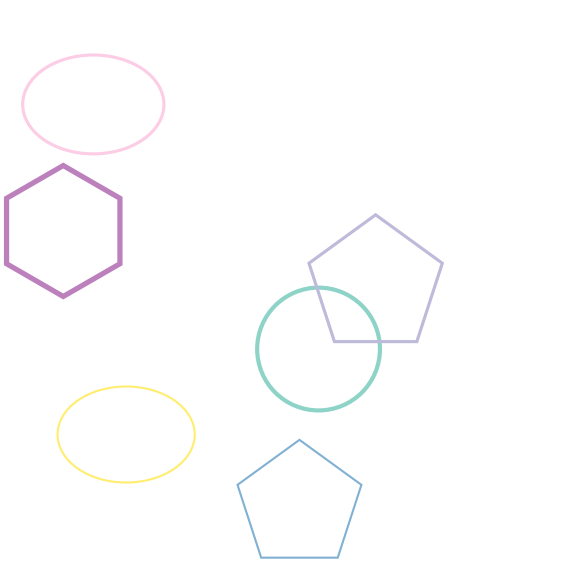[{"shape": "circle", "thickness": 2, "radius": 0.53, "center": [0.552, 0.395]}, {"shape": "pentagon", "thickness": 1.5, "radius": 0.61, "center": [0.65, 0.506]}, {"shape": "pentagon", "thickness": 1, "radius": 0.56, "center": [0.519, 0.125]}, {"shape": "oval", "thickness": 1.5, "radius": 0.61, "center": [0.162, 0.818]}, {"shape": "hexagon", "thickness": 2.5, "radius": 0.57, "center": [0.11, 0.599]}, {"shape": "oval", "thickness": 1, "radius": 0.59, "center": [0.218, 0.247]}]